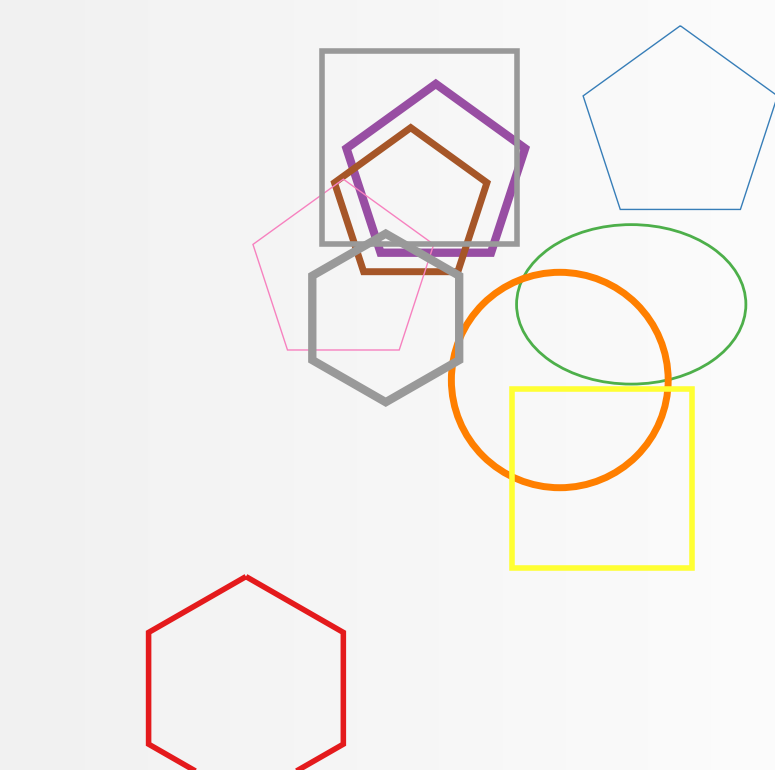[{"shape": "hexagon", "thickness": 2, "radius": 0.73, "center": [0.317, 0.106]}, {"shape": "pentagon", "thickness": 0.5, "radius": 0.66, "center": [0.878, 0.835]}, {"shape": "oval", "thickness": 1, "radius": 0.74, "center": [0.814, 0.605]}, {"shape": "pentagon", "thickness": 3, "radius": 0.61, "center": [0.562, 0.77]}, {"shape": "circle", "thickness": 2.5, "radius": 0.7, "center": [0.722, 0.506]}, {"shape": "square", "thickness": 2, "radius": 0.58, "center": [0.777, 0.379]}, {"shape": "pentagon", "thickness": 2.5, "radius": 0.52, "center": [0.53, 0.731]}, {"shape": "pentagon", "thickness": 0.5, "radius": 0.61, "center": [0.443, 0.645]}, {"shape": "hexagon", "thickness": 3, "radius": 0.55, "center": [0.498, 0.587]}, {"shape": "square", "thickness": 2, "radius": 0.63, "center": [0.541, 0.809]}]